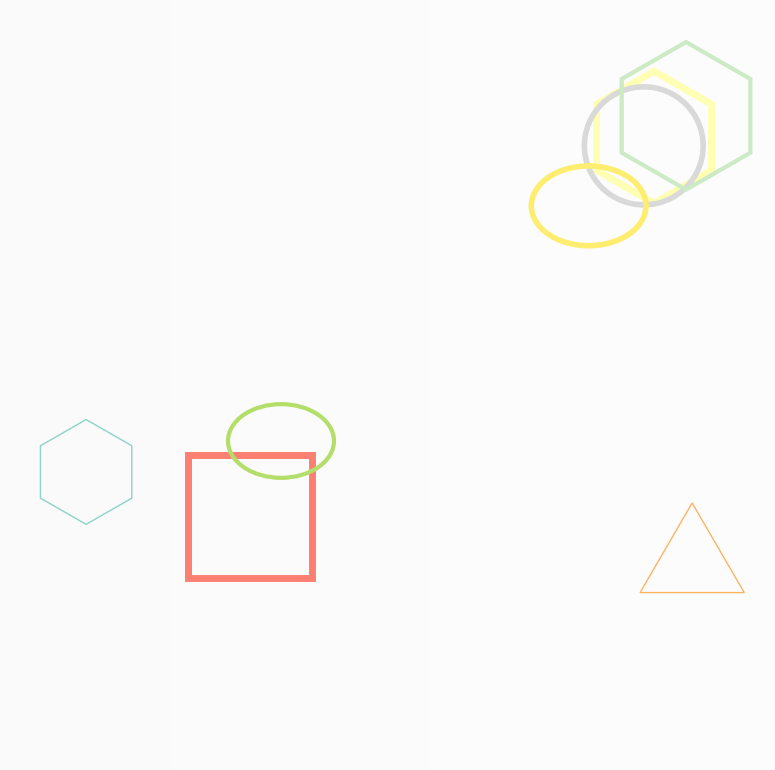[{"shape": "hexagon", "thickness": 0.5, "radius": 0.34, "center": [0.111, 0.387]}, {"shape": "hexagon", "thickness": 2.5, "radius": 0.43, "center": [0.844, 0.822]}, {"shape": "square", "thickness": 2.5, "radius": 0.4, "center": [0.323, 0.329]}, {"shape": "triangle", "thickness": 0.5, "radius": 0.39, "center": [0.893, 0.269]}, {"shape": "oval", "thickness": 1.5, "radius": 0.34, "center": [0.363, 0.427]}, {"shape": "circle", "thickness": 2, "radius": 0.38, "center": [0.831, 0.811]}, {"shape": "hexagon", "thickness": 1.5, "radius": 0.48, "center": [0.885, 0.85]}, {"shape": "oval", "thickness": 2, "radius": 0.37, "center": [0.76, 0.733]}]